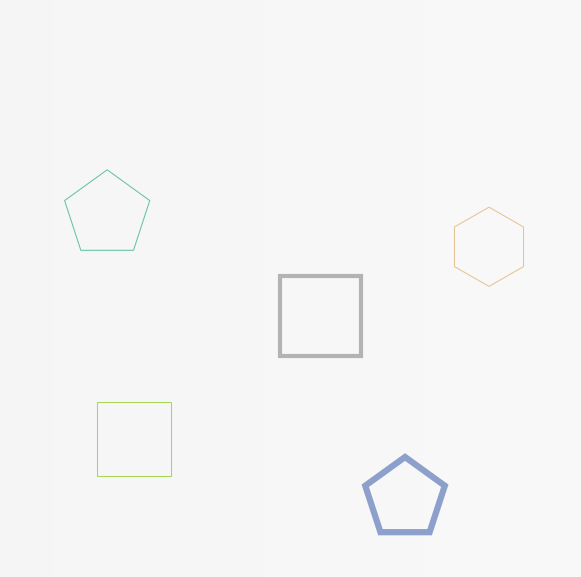[{"shape": "pentagon", "thickness": 0.5, "radius": 0.39, "center": [0.184, 0.628]}, {"shape": "pentagon", "thickness": 3, "radius": 0.36, "center": [0.697, 0.136]}, {"shape": "square", "thickness": 0.5, "radius": 0.32, "center": [0.23, 0.239]}, {"shape": "hexagon", "thickness": 0.5, "radius": 0.34, "center": [0.841, 0.572]}, {"shape": "square", "thickness": 2, "radius": 0.35, "center": [0.552, 0.452]}]